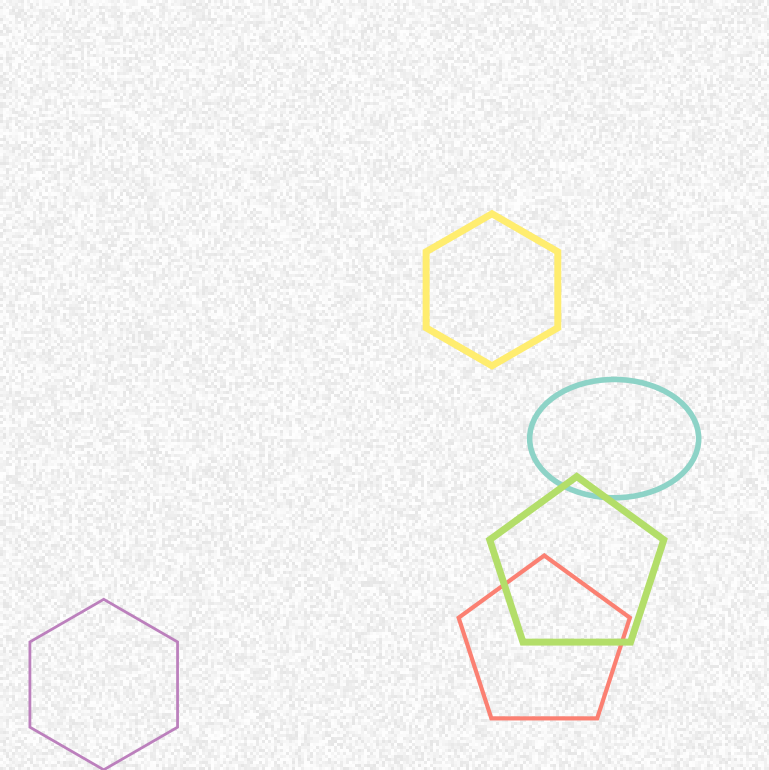[{"shape": "oval", "thickness": 2, "radius": 0.55, "center": [0.798, 0.43]}, {"shape": "pentagon", "thickness": 1.5, "radius": 0.58, "center": [0.707, 0.162]}, {"shape": "pentagon", "thickness": 2.5, "radius": 0.59, "center": [0.749, 0.262]}, {"shape": "hexagon", "thickness": 1, "radius": 0.55, "center": [0.135, 0.111]}, {"shape": "hexagon", "thickness": 2.5, "radius": 0.49, "center": [0.639, 0.624]}]